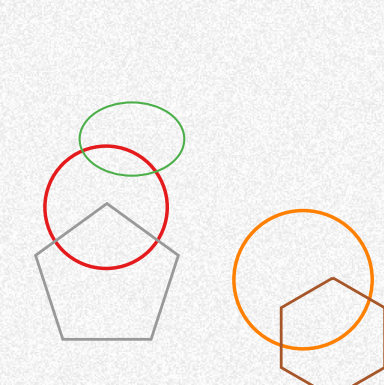[{"shape": "circle", "thickness": 2.5, "radius": 0.79, "center": [0.276, 0.462]}, {"shape": "oval", "thickness": 1.5, "radius": 0.68, "center": [0.343, 0.639]}, {"shape": "circle", "thickness": 2.5, "radius": 0.9, "center": [0.787, 0.273]}, {"shape": "hexagon", "thickness": 2, "radius": 0.78, "center": [0.865, 0.123]}, {"shape": "pentagon", "thickness": 2, "radius": 0.97, "center": [0.278, 0.276]}]